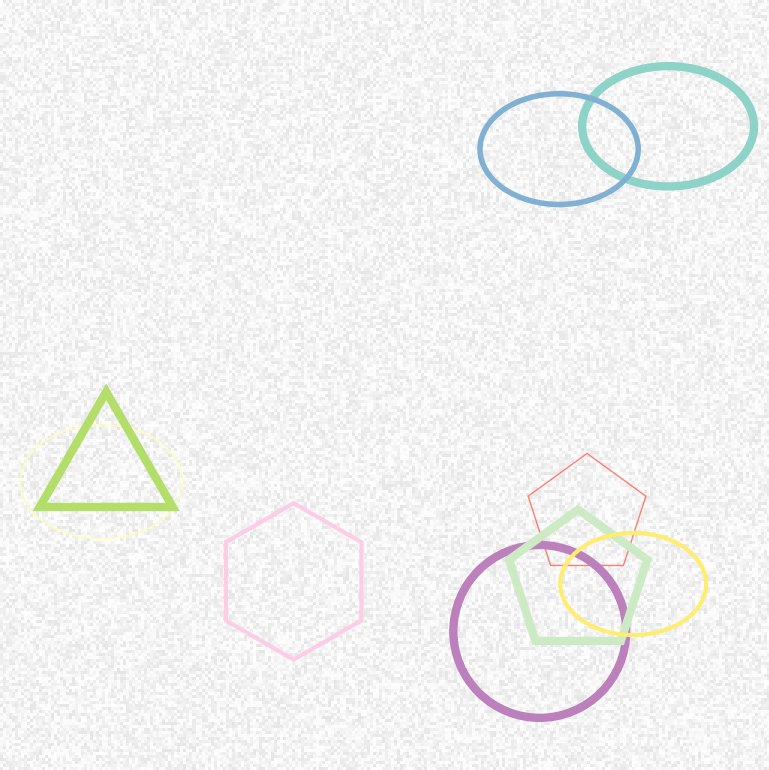[{"shape": "oval", "thickness": 3, "radius": 0.56, "center": [0.868, 0.836]}, {"shape": "oval", "thickness": 0.5, "radius": 0.53, "center": [0.132, 0.374]}, {"shape": "pentagon", "thickness": 0.5, "radius": 0.4, "center": [0.762, 0.331]}, {"shape": "oval", "thickness": 2, "radius": 0.51, "center": [0.726, 0.806]}, {"shape": "triangle", "thickness": 3, "radius": 0.5, "center": [0.138, 0.391]}, {"shape": "hexagon", "thickness": 1.5, "radius": 0.51, "center": [0.381, 0.245]}, {"shape": "circle", "thickness": 3, "radius": 0.56, "center": [0.701, 0.18]}, {"shape": "pentagon", "thickness": 3, "radius": 0.47, "center": [0.751, 0.244]}, {"shape": "oval", "thickness": 1.5, "radius": 0.47, "center": [0.822, 0.242]}]